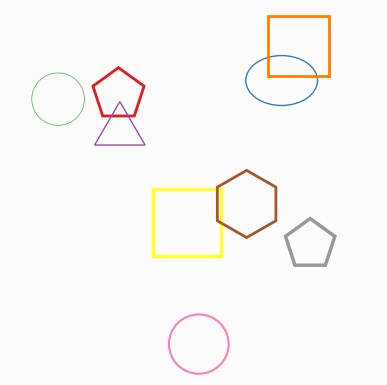[{"shape": "pentagon", "thickness": 2, "radius": 0.35, "center": [0.306, 0.755]}, {"shape": "oval", "thickness": 1, "radius": 0.46, "center": [0.727, 0.791]}, {"shape": "circle", "thickness": 0.5, "radius": 0.34, "center": [0.15, 0.742]}, {"shape": "triangle", "thickness": 1, "radius": 0.38, "center": [0.309, 0.661]}, {"shape": "square", "thickness": 2, "radius": 0.39, "center": [0.771, 0.881]}, {"shape": "square", "thickness": 2.5, "radius": 0.44, "center": [0.482, 0.422]}, {"shape": "hexagon", "thickness": 2, "radius": 0.44, "center": [0.636, 0.47]}, {"shape": "circle", "thickness": 1.5, "radius": 0.39, "center": [0.513, 0.106]}, {"shape": "pentagon", "thickness": 2.5, "radius": 0.33, "center": [0.8, 0.365]}]